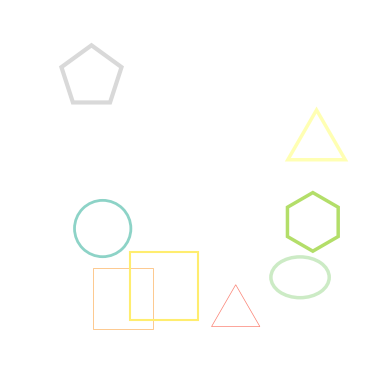[{"shape": "circle", "thickness": 2, "radius": 0.37, "center": [0.267, 0.406]}, {"shape": "triangle", "thickness": 2.5, "radius": 0.43, "center": [0.822, 0.628]}, {"shape": "triangle", "thickness": 0.5, "radius": 0.36, "center": [0.612, 0.188]}, {"shape": "square", "thickness": 0.5, "radius": 0.39, "center": [0.32, 0.224]}, {"shape": "hexagon", "thickness": 2.5, "radius": 0.38, "center": [0.813, 0.424]}, {"shape": "pentagon", "thickness": 3, "radius": 0.41, "center": [0.238, 0.8]}, {"shape": "oval", "thickness": 2.5, "radius": 0.38, "center": [0.779, 0.28]}, {"shape": "square", "thickness": 1.5, "radius": 0.45, "center": [0.426, 0.258]}]